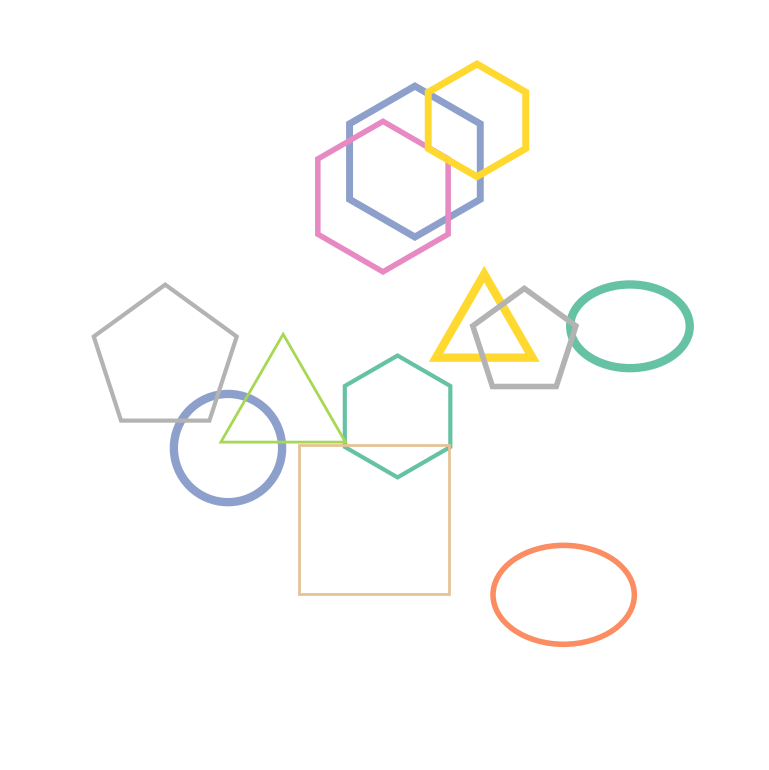[{"shape": "oval", "thickness": 3, "radius": 0.39, "center": [0.818, 0.576]}, {"shape": "hexagon", "thickness": 1.5, "radius": 0.4, "center": [0.516, 0.459]}, {"shape": "oval", "thickness": 2, "radius": 0.46, "center": [0.732, 0.228]}, {"shape": "circle", "thickness": 3, "radius": 0.35, "center": [0.296, 0.418]}, {"shape": "hexagon", "thickness": 2.5, "radius": 0.49, "center": [0.539, 0.79]}, {"shape": "hexagon", "thickness": 2, "radius": 0.49, "center": [0.497, 0.745]}, {"shape": "triangle", "thickness": 1, "radius": 0.47, "center": [0.368, 0.473]}, {"shape": "hexagon", "thickness": 2.5, "radius": 0.37, "center": [0.619, 0.844]}, {"shape": "triangle", "thickness": 3, "radius": 0.36, "center": [0.629, 0.572]}, {"shape": "square", "thickness": 1, "radius": 0.49, "center": [0.486, 0.325]}, {"shape": "pentagon", "thickness": 2, "radius": 0.35, "center": [0.681, 0.555]}, {"shape": "pentagon", "thickness": 1.5, "radius": 0.49, "center": [0.215, 0.533]}]